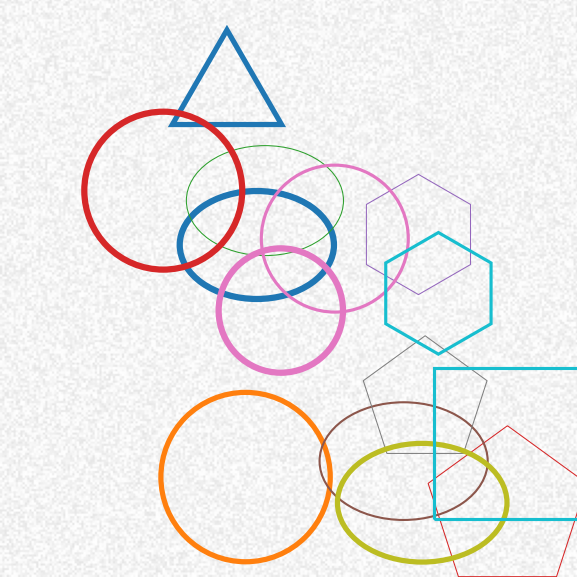[{"shape": "oval", "thickness": 3, "radius": 0.67, "center": [0.445, 0.575]}, {"shape": "triangle", "thickness": 2.5, "radius": 0.55, "center": [0.393, 0.838]}, {"shape": "circle", "thickness": 2.5, "radius": 0.73, "center": [0.425, 0.173]}, {"shape": "oval", "thickness": 0.5, "radius": 0.68, "center": [0.459, 0.652]}, {"shape": "circle", "thickness": 3, "radius": 0.68, "center": [0.283, 0.669]}, {"shape": "pentagon", "thickness": 0.5, "radius": 0.72, "center": [0.879, 0.117]}, {"shape": "hexagon", "thickness": 0.5, "radius": 0.52, "center": [0.725, 0.593]}, {"shape": "oval", "thickness": 1, "radius": 0.73, "center": [0.699, 0.201]}, {"shape": "circle", "thickness": 3, "radius": 0.54, "center": [0.486, 0.461]}, {"shape": "circle", "thickness": 1.5, "radius": 0.64, "center": [0.58, 0.586]}, {"shape": "pentagon", "thickness": 0.5, "radius": 0.56, "center": [0.736, 0.305]}, {"shape": "oval", "thickness": 2.5, "radius": 0.73, "center": [0.731, 0.129]}, {"shape": "square", "thickness": 1.5, "radius": 0.65, "center": [0.883, 0.231]}, {"shape": "hexagon", "thickness": 1.5, "radius": 0.53, "center": [0.759, 0.491]}]